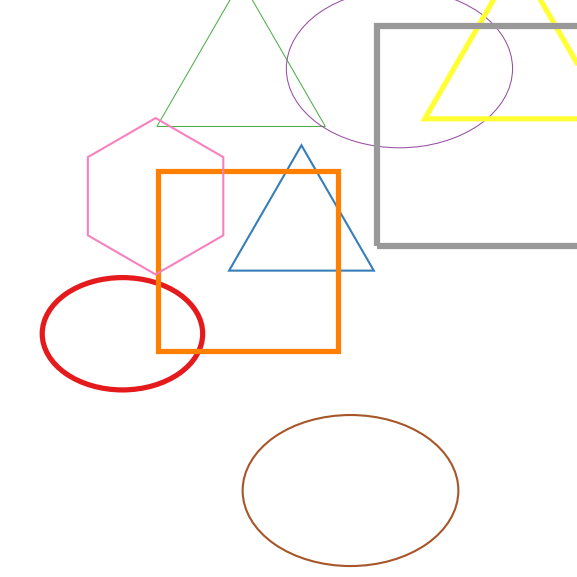[{"shape": "oval", "thickness": 2.5, "radius": 0.69, "center": [0.212, 0.421]}, {"shape": "triangle", "thickness": 1, "radius": 0.72, "center": [0.522, 0.603]}, {"shape": "triangle", "thickness": 0.5, "radius": 0.84, "center": [0.418, 0.864]}, {"shape": "oval", "thickness": 0.5, "radius": 0.98, "center": [0.692, 0.88]}, {"shape": "square", "thickness": 2.5, "radius": 0.78, "center": [0.43, 0.547]}, {"shape": "triangle", "thickness": 2.5, "radius": 0.92, "center": [0.895, 0.886]}, {"shape": "oval", "thickness": 1, "radius": 0.93, "center": [0.607, 0.15]}, {"shape": "hexagon", "thickness": 1, "radius": 0.68, "center": [0.269, 0.659]}, {"shape": "square", "thickness": 3, "radius": 0.95, "center": [0.843, 0.763]}]